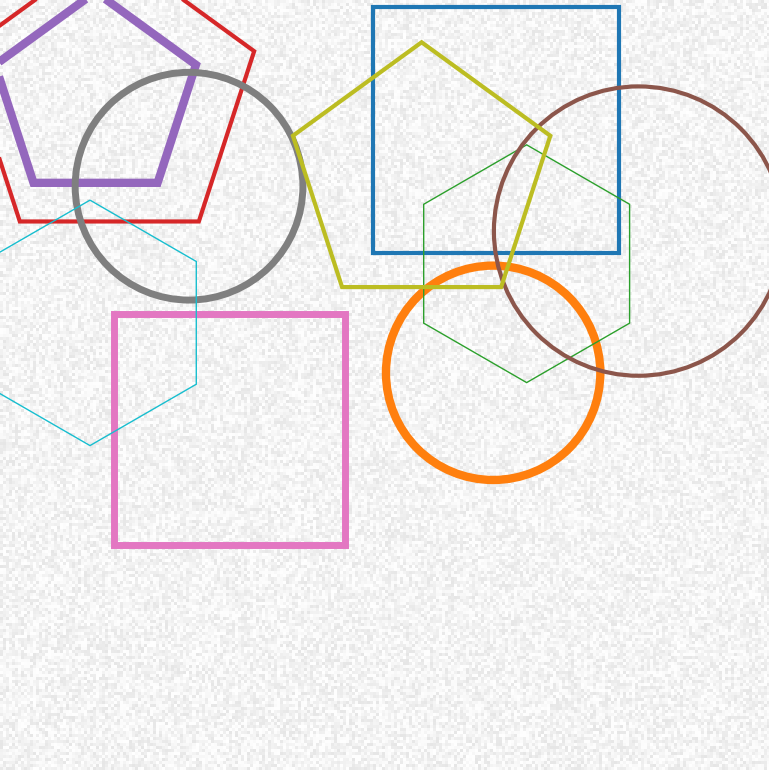[{"shape": "square", "thickness": 1.5, "radius": 0.8, "center": [0.644, 0.831]}, {"shape": "circle", "thickness": 3, "radius": 0.7, "center": [0.64, 0.516]}, {"shape": "hexagon", "thickness": 0.5, "radius": 0.77, "center": [0.684, 0.658]}, {"shape": "pentagon", "thickness": 1.5, "radius": 0.99, "center": [0.142, 0.872]}, {"shape": "pentagon", "thickness": 3, "radius": 0.69, "center": [0.124, 0.873]}, {"shape": "circle", "thickness": 1.5, "radius": 0.94, "center": [0.829, 0.7]}, {"shape": "square", "thickness": 2.5, "radius": 0.75, "center": [0.298, 0.443]}, {"shape": "circle", "thickness": 2.5, "radius": 0.74, "center": [0.245, 0.758]}, {"shape": "pentagon", "thickness": 1.5, "radius": 0.88, "center": [0.548, 0.769]}, {"shape": "hexagon", "thickness": 0.5, "radius": 0.8, "center": [0.117, 0.581]}]